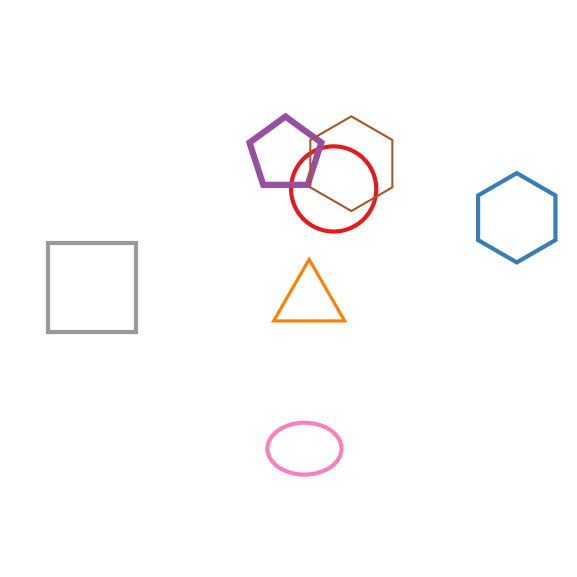[{"shape": "circle", "thickness": 2, "radius": 0.37, "center": [0.578, 0.672]}, {"shape": "hexagon", "thickness": 2, "radius": 0.39, "center": [0.895, 0.622]}, {"shape": "pentagon", "thickness": 3, "radius": 0.33, "center": [0.494, 0.732]}, {"shape": "triangle", "thickness": 1.5, "radius": 0.35, "center": [0.535, 0.479]}, {"shape": "hexagon", "thickness": 1, "radius": 0.41, "center": [0.608, 0.716]}, {"shape": "oval", "thickness": 2, "radius": 0.32, "center": [0.527, 0.222]}, {"shape": "square", "thickness": 2, "radius": 0.38, "center": [0.159, 0.501]}]